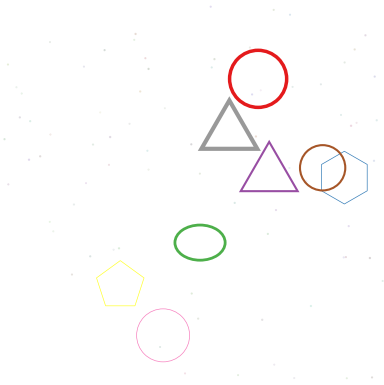[{"shape": "circle", "thickness": 2.5, "radius": 0.37, "center": [0.67, 0.795]}, {"shape": "hexagon", "thickness": 0.5, "radius": 0.34, "center": [0.894, 0.539]}, {"shape": "oval", "thickness": 2, "radius": 0.33, "center": [0.52, 0.37]}, {"shape": "triangle", "thickness": 1.5, "radius": 0.43, "center": [0.699, 0.546]}, {"shape": "pentagon", "thickness": 0.5, "radius": 0.32, "center": [0.312, 0.258]}, {"shape": "circle", "thickness": 1.5, "radius": 0.29, "center": [0.838, 0.564]}, {"shape": "circle", "thickness": 0.5, "radius": 0.34, "center": [0.424, 0.129]}, {"shape": "triangle", "thickness": 3, "radius": 0.42, "center": [0.596, 0.655]}]